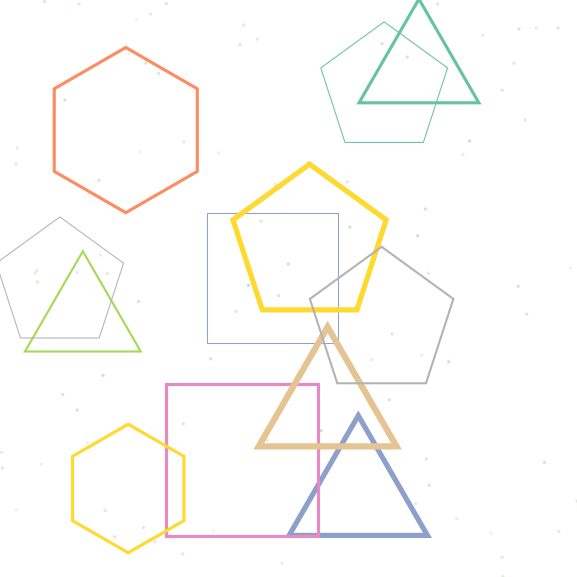[{"shape": "triangle", "thickness": 1.5, "radius": 0.6, "center": [0.725, 0.881]}, {"shape": "pentagon", "thickness": 0.5, "radius": 0.58, "center": [0.665, 0.846]}, {"shape": "hexagon", "thickness": 1.5, "radius": 0.72, "center": [0.218, 0.774]}, {"shape": "square", "thickness": 0.5, "radius": 0.57, "center": [0.472, 0.518]}, {"shape": "triangle", "thickness": 2.5, "radius": 0.69, "center": [0.62, 0.141]}, {"shape": "square", "thickness": 1.5, "radius": 0.66, "center": [0.419, 0.202]}, {"shape": "triangle", "thickness": 1, "radius": 0.58, "center": [0.143, 0.448]}, {"shape": "hexagon", "thickness": 1.5, "radius": 0.56, "center": [0.222, 0.153]}, {"shape": "pentagon", "thickness": 2.5, "radius": 0.7, "center": [0.536, 0.575]}, {"shape": "triangle", "thickness": 3, "radius": 0.69, "center": [0.567, 0.295]}, {"shape": "pentagon", "thickness": 0.5, "radius": 0.58, "center": [0.104, 0.508]}, {"shape": "pentagon", "thickness": 1, "radius": 0.65, "center": [0.661, 0.441]}]